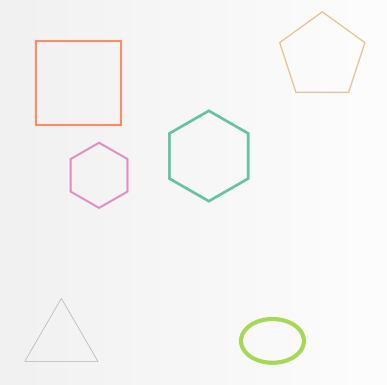[{"shape": "hexagon", "thickness": 2, "radius": 0.59, "center": [0.539, 0.595]}, {"shape": "square", "thickness": 1.5, "radius": 0.55, "center": [0.203, 0.785]}, {"shape": "hexagon", "thickness": 1.5, "radius": 0.42, "center": [0.256, 0.545]}, {"shape": "oval", "thickness": 3, "radius": 0.41, "center": [0.703, 0.115]}, {"shape": "pentagon", "thickness": 1, "radius": 0.58, "center": [0.832, 0.854]}, {"shape": "triangle", "thickness": 0.5, "radius": 0.54, "center": [0.158, 0.116]}]